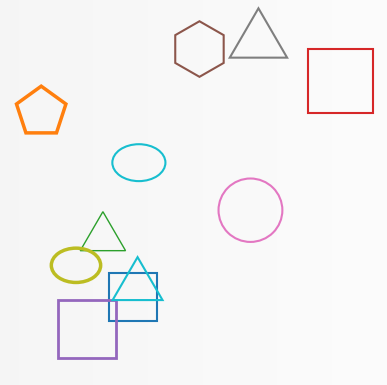[{"shape": "square", "thickness": 1.5, "radius": 0.31, "center": [0.343, 0.228]}, {"shape": "pentagon", "thickness": 2.5, "radius": 0.34, "center": [0.106, 0.709]}, {"shape": "triangle", "thickness": 1, "radius": 0.34, "center": [0.266, 0.383]}, {"shape": "square", "thickness": 1.5, "radius": 0.42, "center": [0.879, 0.79]}, {"shape": "square", "thickness": 2, "radius": 0.38, "center": [0.224, 0.146]}, {"shape": "hexagon", "thickness": 1.5, "radius": 0.36, "center": [0.515, 0.873]}, {"shape": "circle", "thickness": 1.5, "radius": 0.41, "center": [0.646, 0.454]}, {"shape": "triangle", "thickness": 1.5, "radius": 0.43, "center": [0.667, 0.893]}, {"shape": "oval", "thickness": 2.5, "radius": 0.32, "center": [0.196, 0.311]}, {"shape": "triangle", "thickness": 1.5, "radius": 0.37, "center": [0.355, 0.258]}, {"shape": "oval", "thickness": 1.5, "radius": 0.34, "center": [0.358, 0.577]}]